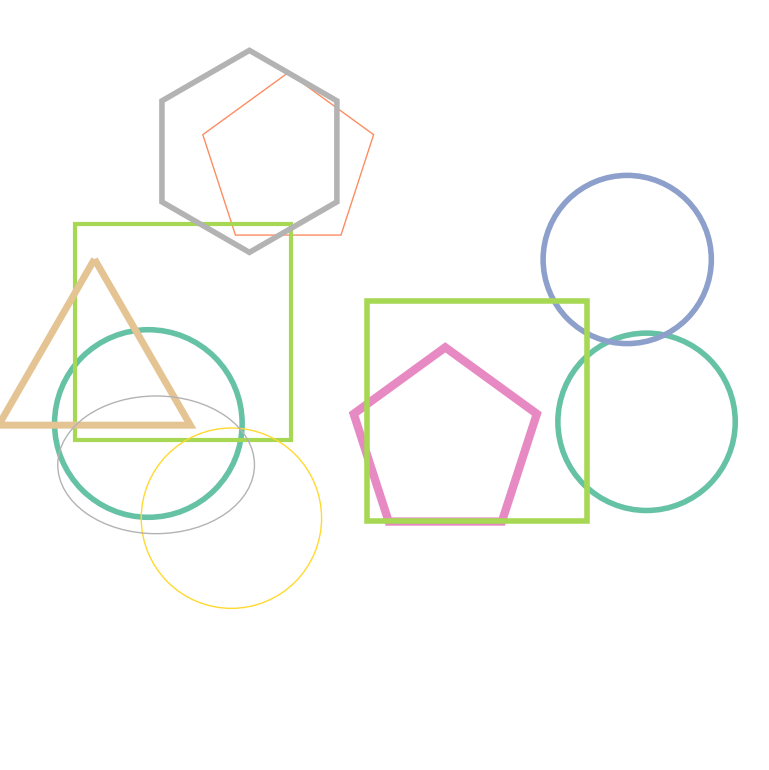[{"shape": "circle", "thickness": 2, "radius": 0.58, "center": [0.84, 0.452]}, {"shape": "circle", "thickness": 2, "radius": 0.61, "center": [0.193, 0.45]}, {"shape": "pentagon", "thickness": 0.5, "radius": 0.58, "center": [0.374, 0.789]}, {"shape": "circle", "thickness": 2, "radius": 0.55, "center": [0.815, 0.663]}, {"shape": "pentagon", "thickness": 3, "radius": 0.63, "center": [0.578, 0.424]}, {"shape": "square", "thickness": 2, "radius": 0.71, "center": [0.619, 0.466]}, {"shape": "square", "thickness": 1.5, "radius": 0.7, "center": [0.238, 0.569]}, {"shape": "circle", "thickness": 0.5, "radius": 0.59, "center": [0.301, 0.327]}, {"shape": "triangle", "thickness": 2.5, "radius": 0.72, "center": [0.123, 0.52]}, {"shape": "oval", "thickness": 0.5, "radius": 0.64, "center": [0.203, 0.396]}, {"shape": "hexagon", "thickness": 2, "radius": 0.66, "center": [0.324, 0.803]}]